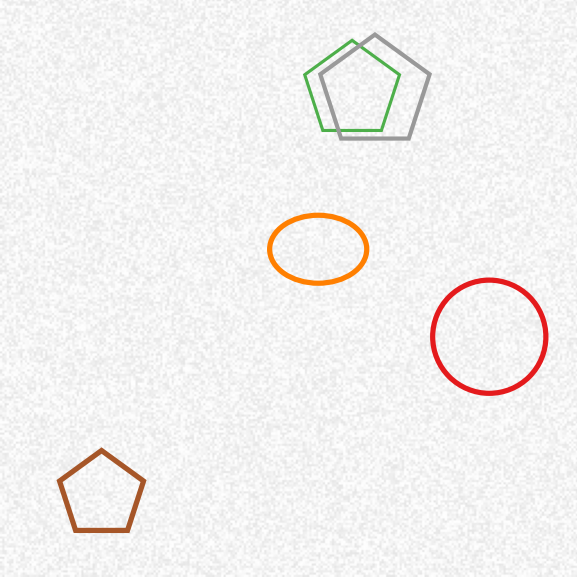[{"shape": "circle", "thickness": 2.5, "radius": 0.49, "center": [0.847, 0.416]}, {"shape": "pentagon", "thickness": 1.5, "radius": 0.43, "center": [0.61, 0.843]}, {"shape": "oval", "thickness": 2.5, "radius": 0.42, "center": [0.551, 0.568]}, {"shape": "pentagon", "thickness": 2.5, "radius": 0.38, "center": [0.176, 0.143]}, {"shape": "pentagon", "thickness": 2, "radius": 0.5, "center": [0.649, 0.84]}]